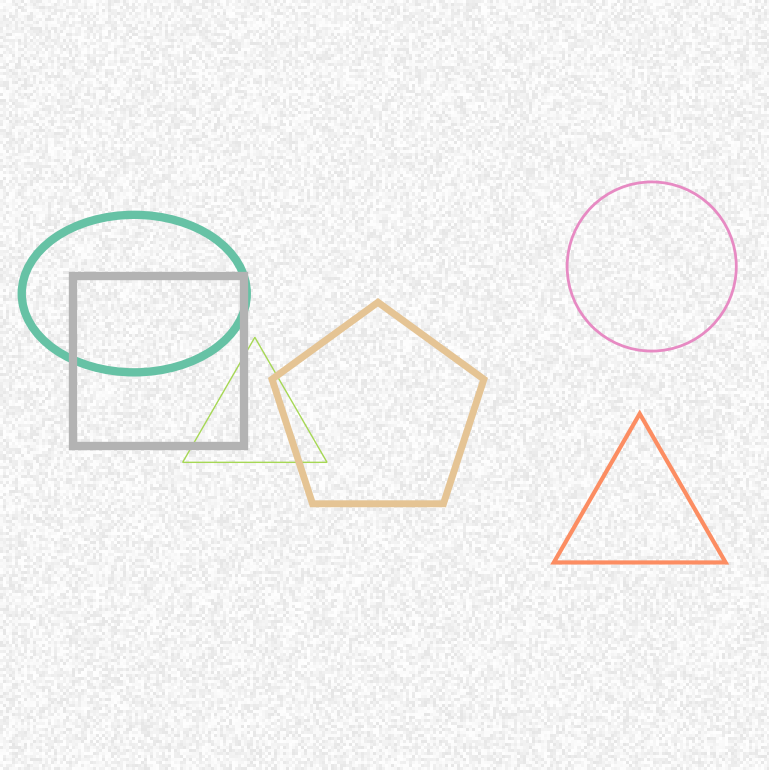[{"shape": "oval", "thickness": 3, "radius": 0.73, "center": [0.174, 0.619]}, {"shape": "triangle", "thickness": 1.5, "radius": 0.64, "center": [0.831, 0.334]}, {"shape": "circle", "thickness": 1, "radius": 0.55, "center": [0.846, 0.654]}, {"shape": "triangle", "thickness": 0.5, "radius": 0.54, "center": [0.331, 0.454]}, {"shape": "pentagon", "thickness": 2.5, "radius": 0.72, "center": [0.491, 0.463]}, {"shape": "square", "thickness": 3, "radius": 0.55, "center": [0.206, 0.531]}]